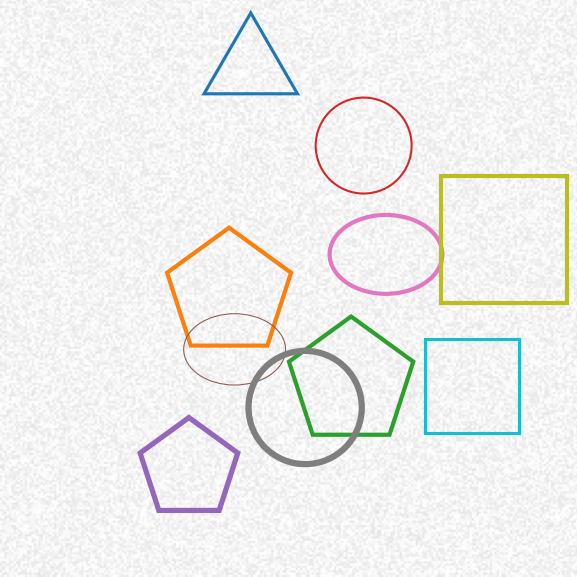[{"shape": "triangle", "thickness": 1.5, "radius": 0.47, "center": [0.434, 0.883]}, {"shape": "pentagon", "thickness": 2, "radius": 0.56, "center": [0.397, 0.492]}, {"shape": "pentagon", "thickness": 2, "radius": 0.57, "center": [0.608, 0.338]}, {"shape": "circle", "thickness": 1, "radius": 0.42, "center": [0.63, 0.747]}, {"shape": "pentagon", "thickness": 2.5, "radius": 0.44, "center": [0.327, 0.187]}, {"shape": "oval", "thickness": 0.5, "radius": 0.44, "center": [0.406, 0.394]}, {"shape": "oval", "thickness": 2, "radius": 0.49, "center": [0.668, 0.559]}, {"shape": "circle", "thickness": 3, "radius": 0.49, "center": [0.528, 0.293]}, {"shape": "square", "thickness": 2, "radius": 0.55, "center": [0.872, 0.585]}, {"shape": "square", "thickness": 1.5, "radius": 0.41, "center": [0.818, 0.331]}]